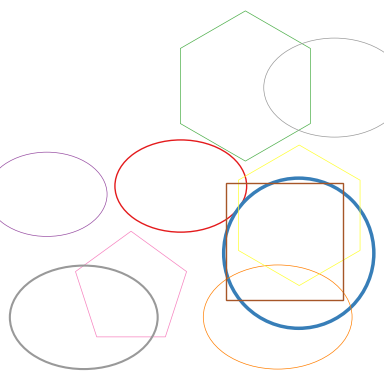[{"shape": "oval", "thickness": 1, "radius": 0.86, "center": [0.47, 0.517]}, {"shape": "circle", "thickness": 2.5, "radius": 0.98, "center": [0.776, 0.342]}, {"shape": "hexagon", "thickness": 0.5, "radius": 0.98, "center": [0.637, 0.777]}, {"shape": "oval", "thickness": 0.5, "radius": 0.78, "center": [0.122, 0.495]}, {"shape": "oval", "thickness": 0.5, "radius": 0.97, "center": [0.721, 0.177]}, {"shape": "hexagon", "thickness": 0.5, "radius": 0.91, "center": [0.777, 0.441]}, {"shape": "square", "thickness": 1, "radius": 0.75, "center": [0.739, 0.373]}, {"shape": "pentagon", "thickness": 0.5, "radius": 0.76, "center": [0.34, 0.248]}, {"shape": "oval", "thickness": 1.5, "radius": 0.96, "center": [0.218, 0.176]}, {"shape": "oval", "thickness": 0.5, "radius": 0.92, "center": [0.869, 0.772]}]